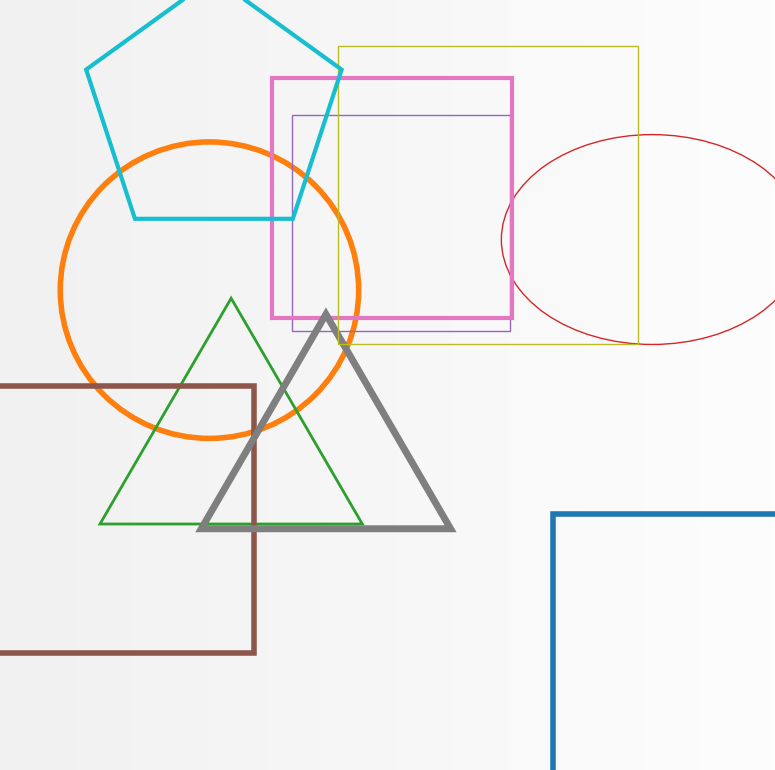[{"shape": "square", "thickness": 2, "radius": 0.93, "center": [0.899, 0.147]}, {"shape": "circle", "thickness": 2, "radius": 0.96, "center": [0.27, 0.623]}, {"shape": "triangle", "thickness": 1, "radius": 0.98, "center": [0.298, 0.417]}, {"shape": "oval", "thickness": 0.5, "radius": 0.97, "center": [0.842, 0.689]}, {"shape": "square", "thickness": 0.5, "radius": 0.7, "center": [0.517, 0.71]}, {"shape": "square", "thickness": 2, "radius": 0.86, "center": [0.155, 0.325]}, {"shape": "square", "thickness": 1.5, "radius": 0.78, "center": [0.506, 0.743]}, {"shape": "triangle", "thickness": 2.5, "radius": 0.93, "center": [0.421, 0.406]}, {"shape": "square", "thickness": 0.5, "radius": 0.97, "center": [0.63, 0.747]}, {"shape": "pentagon", "thickness": 1.5, "radius": 0.87, "center": [0.276, 0.856]}]